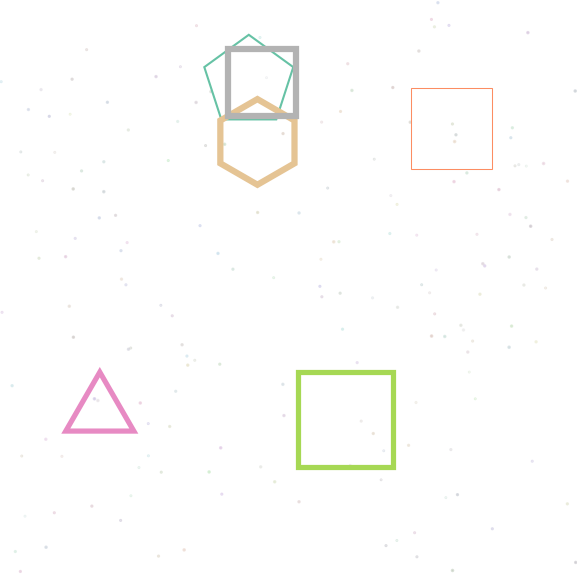[{"shape": "pentagon", "thickness": 1, "radius": 0.41, "center": [0.431, 0.858]}, {"shape": "square", "thickness": 0.5, "radius": 0.35, "center": [0.781, 0.777]}, {"shape": "triangle", "thickness": 2.5, "radius": 0.34, "center": [0.173, 0.287]}, {"shape": "square", "thickness": 2.5, "radius": 0.41, "center": [0.598, 0.273]}, {"shape": "hexagon", "thickness": 3, "radius": 0.37, "center": [0.446, 0.753]}, {"shape": "square", "thickness": 3, "radius": 0.29, "center": [0.453, 0.856]}]